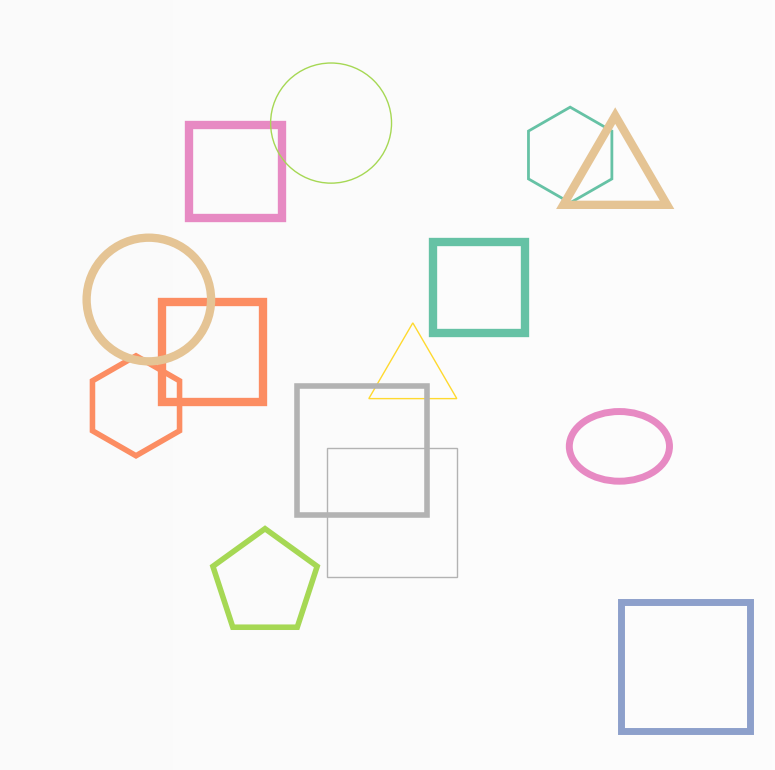[{"shape": "hexagon", "thickness": 1, "radius": 0.31, "center": [0.736, 0.799]}, {"shape": "square", "thickness": 3, "radius": 0.3, "center": [0.618, 0.627]}, {"shape": "square", "thickness": 3, "radius": 0.33, "center": [0.274, 0.543]}, {"shape": "hexagon", "thickness": 2, "radius": 0.32, "center": [0.175, 0.473]}, {"shape": "square", "thickness": 2.5, "radius": 0.42, "center": [0.885, 0.135]}, {"shape": "square", "thickness": 3, "radius": 0.3, "center": [0.304, 0.777]}, {"shape": "oval", "thickness": 2.5, "radius": 0.32, "center": [0.799, 0.42]}, {"shape": "circle", "thickness": 0.5, "radius": 0.39, "center": [0.427, 0.84]}, {"shape": "pentagon", "thickness": 2, "radius": 0.35, "center": [0.342, 0.243]}, {"shape": "triangle", "thickness": 0.5, "radius": 0.33, "center": [0.533, 0.515]}, {"shape": "circle", "thickness": 3, "radius": 0.4, "center": [0.192, 0.611]}, {"shape": "triangle", "thickness": 3, "radius": 0.39, "center": [0.794, 0.773]}, {"shape": "square", "thickness": 0.5, "radius": 0.42, "center": [0.506, 0.335]}, {"shape": "square", "thickness": 2, "radius": 0.42, "center": [0.468, 0.415]}]